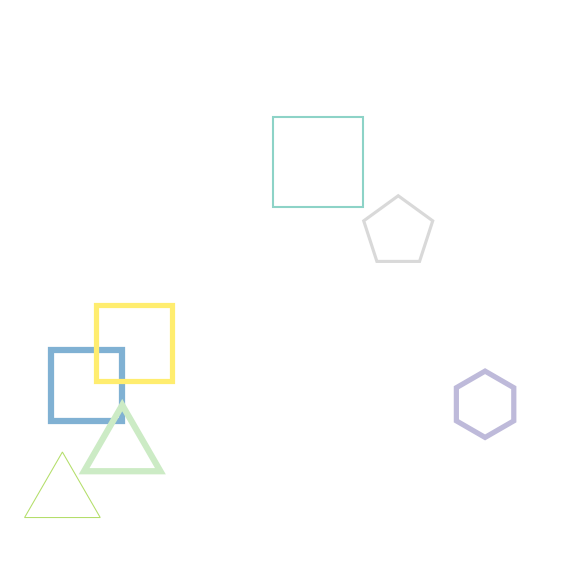[{"shape": "square", "thickness": 1, "radius": 0.39, "center": [0.55, 0.719]}, {"shape": "hexagon", "thickness": 2.5, "radius": 0.29, "center": [0.84, 0.299]}, {"shape": "square", "thickness": 3, "radius": 0.31, "center": [0.15, 0.331]}, {"shape": "triangle", "thickness": 0.5, "radius": 0.38, "center": [0.108, 0.141]}, {"shape": "pentagon", "thickness": 1.5, "radius": 0.31, "center": [0.69, 0.597]}, {"shape": "triangle", "thickness": 3, "radius": 0.38, "center": [0.212, 0.221]}, {"shape": "square", "thickness": 2.5, "radius": 0.33, "center": [0.232, 0.405]}]